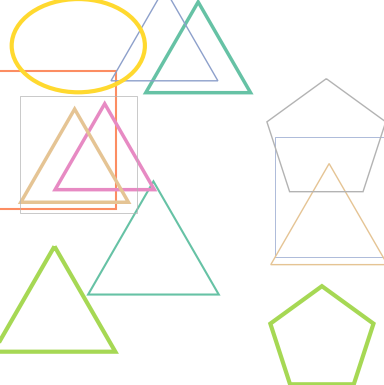[{"shape": "triangle", "thickness": 1.5, "radius": 0.98, "center": [0.399, 0.333]}, {"shape": "triangle", "thickness": 2.5, "radius": 0.79, "center": [0.515, 0.838]}, {"shape": "square", "thickness": 1.5, "radius": 0.89, "center": [0.121, 0.636]}, {"shape": "triangle", "thickness": 1, "radius": 0.8, "center": [0.427, 0.87]}, {"shape": "square", "thickness": 0.5, "radius": 0.78, "center": [0.871, 0.488]}, {"shape": "triangle", "thickness": 2.5, "radius": 0.74, "center": [0.272, 0.582]}, {"shape": "pentagon", "thickness": 3, "radius": 0.7, "center": [0.836, 0.116]}, {"shape": "triangle", "thickness": 3, "radius": 0.91, "center": [0.142, 0.178]}, {"shape": "oval", "thickness": 3, "radius": 0.87, "center": [0.203, 0.881]}, {"shape": "triangle", "thickness": 1, "radius": 0.87, "center": [0.855, 0.4]}, {"shape": "triangle", "thickness": 2.5, "radius": 0.81, "center": [0.194, 0.555]}, {"shape": "square", "thickness": 0.5, "radius": 0.76, "center": [0.205, 0.598]}, {"shape": "pentagon", "thickness": 1, "radius": 0.81, "center": [0.848, 0.633]}]